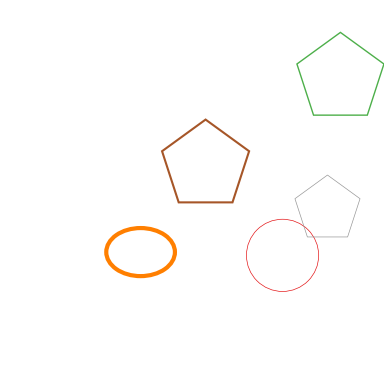[{"shape": "circle", "thickness": 0.5, "radius": 0.47, "center": [0.734, 0.337]}, {"shape": "pentagon", "thickness": 1, "radius": 0.59, "center": [0.884, 0.797]}, {"shape": "oval", "thickness": 3, "radius": 0.45, "center": [0.365, 0.345]}, {"shape": "pentagon", "thickness": 1.5, "radius": 0.59, "center": [0.534, 0.571]}, {"shape": "pentagon", "thickness": 0.5, "radius": 0.44, "center": [0.851, 0.456]}]